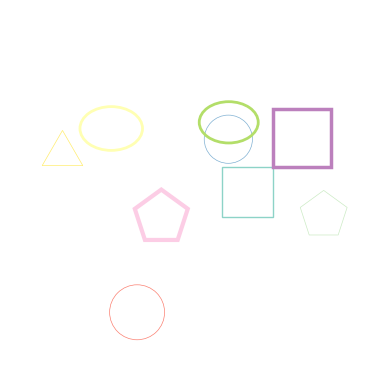[{"shape": "square", "thickness": 1, "radius": 0.33, "center": [0.642, 0.502]}, {"shape": "oval", "thickness": 2, "radius": 0.41, "center": [0.289, 0.666]}, {"shape": "circle", "thickness": 0.5, "radius": 0.36, "center": [0.356, 0.189]}, {"shape": "circle", "thickness": 0.5, "radius": 0.31, "center": [0.593, 0.638]}, {"shape": "oval", "thickness": 2, "radius": 0.38, "center": [0.594, 0.682]}, {"shape": "pentagon", "thickness": 3, "radius": 0.36, "center": [0.419, 0.435]}, {"shape": "square", "thickness": 2.5, "radius": 0.38, "center": [0.785, 0.642]}, {"shape": "pentagon", "thickness": 0.5, "radius": 0.32, "center": [0.841, 0.441]}, {"shape": "triangle", "thickness": 0.5, "radius": 0.3, "center": [0.162, 0.6]}]